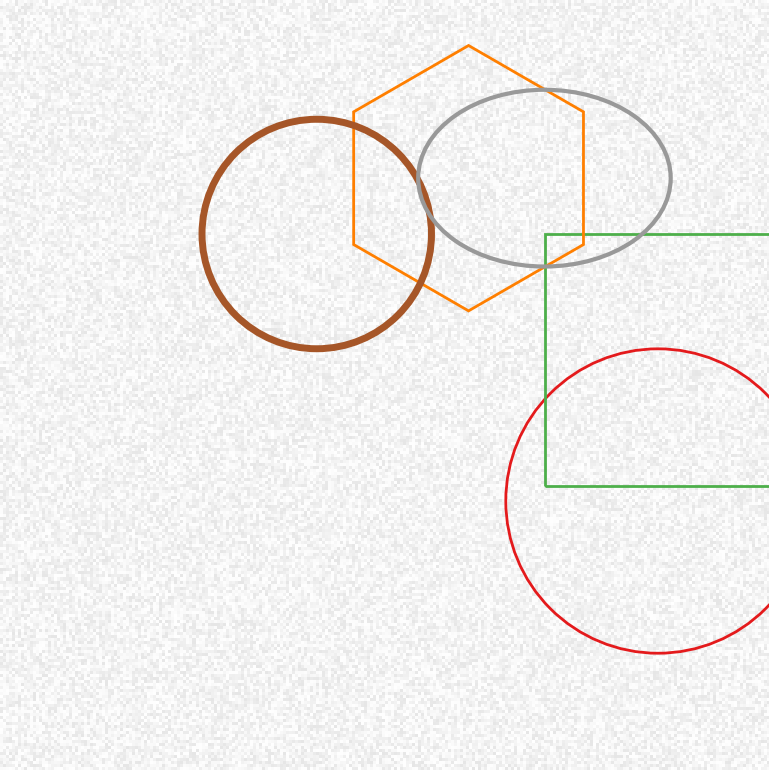[{"shape": "circle", "thickness": 1, "radius": 0.99, "center": [0.855, 0.349]}, {"shape": "square", "thickness": 1, "radius": 0.82, "center": [0.871, 0.532]}, {"shape": "hexagon", "thickness": 1, "radius": 0.86, "center": [0.609, 0.769]}, {"shape": "circle", "thickness": 2.5, "radius": 0.75, "center": [0.411, 0.696]}, {"shape": "oval", "thickness": 1.5, "radius": 0.82, "center": [0.707, 0.769]}]